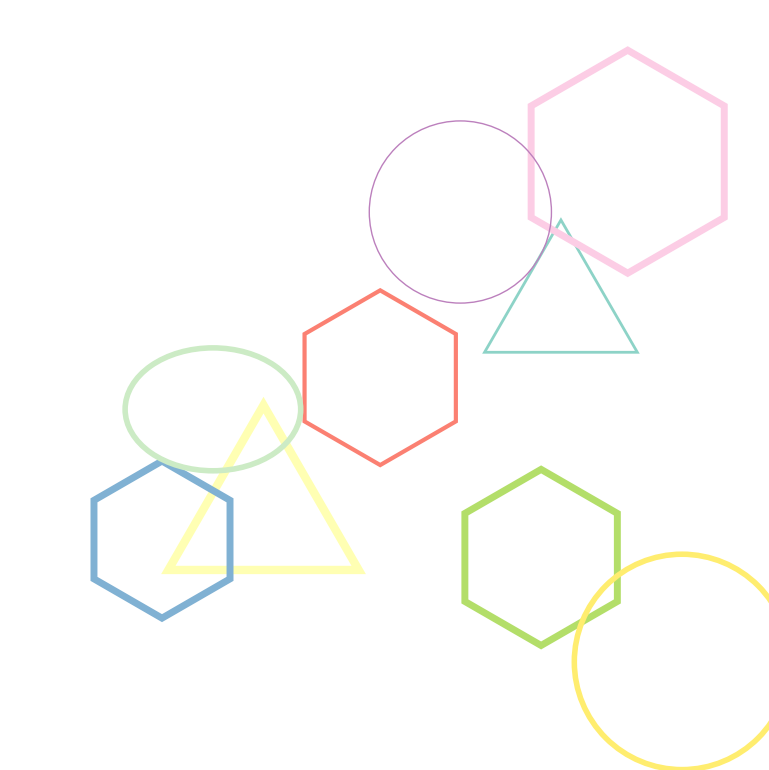[{"shape": "triangle", "thickness": 1, "radius": 0.57, "center": [0.729, 0.6]}, {"shape": "triangle", "thickness": 3, "radius": 0.71, "center": [0.342, 0.331]}, {"shape": "hexagon", "thickness": 1.5, "radius": 0.57, "center": [0.494, 0.509]}, {"shape": "hexagon", "thickness": 2.5, "radius": 0.51, "center": [0.21, 0.299]}, {"shape": "hexagon", "thickness": 2.5, "radius": 0.57, "center": [0.703, 0.276]}, {"shape": "hexagon", "thickness": 2.5, "radius": 0.72, "center": [0.815, 0.79]}, {"shape": "circle", "thickness": 0.5, "radius": 0.59, "center": [0.598, 0.725]}, {"shape": "oval", "thickness": 2, "radius": 0.57, "center": [0.277, 0.468]}, {"shape": "circle", "thickness": 2, "radius": 0.7, "center": [0.886, 0.14]}]